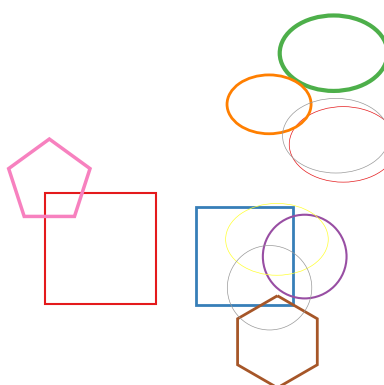[{"shape": "square", "thickness": 1.5, "radius": 0.72, "center": [0.261, 0.355]}, {"shape": "oval", "thickness": 0.5, "radius": 0.7, "center": [0.891, 0.625]}, {"shape": "square", "thickness": 2, "radius": 0.63, "center": [0.635, 0.335]}, {"shape": "oval", "thickness": 3, "radius": 0.7, "center": [0.867, 0.862]}, {"shape": "circle", "thickness": 1.5, "radius": 0.54, "center": [0.791, 0.334]}, {"shape": "oval", "thickness": 2, "radius": 0.55, "center": [0.699, 0.729]}, {"shape": "oval", "thickness": 0.5, "radius": 0.67, "center": [0.719, 0.378]}, {"shape": "hexagon", "thickness": 2, "radius": 0.6, "center": [0.721, 0.112]}, {"shape": "pentagon", "thickness": 2.5, "radius": 0.56, "center": [0.128, 0.528]}, {"shape": "circle", "thickness": 0.5, "radius": 0.55, "center": [0.7, 0.253]}, {"shape": "oval", "thickness": 0.5, "radius": 0.69, "center": [0.872, 0.648]}]